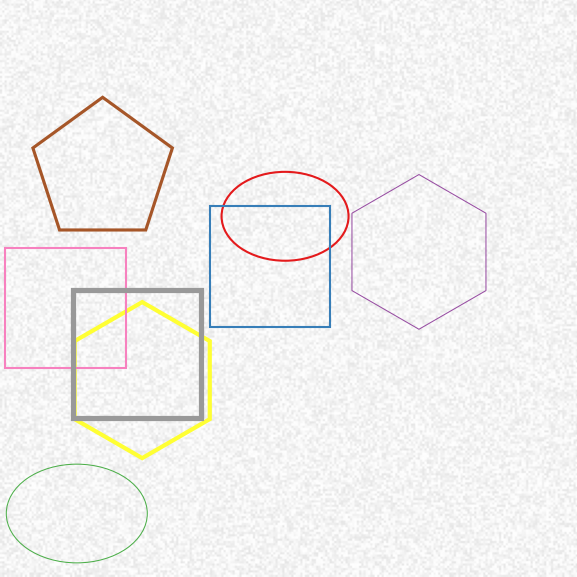[{"shape": "oval", "thickness": 1, "radius": 0.55, "center": [0.494, 0.625]}, {"shape": "square", "thickness": 1, "radius": 0.52, "center": [0.468, 0.538]}, {"shape": "oval", "thickness": 0.5, "radius": 0.61, "center": [0.133, 0.11]}, {"shape": "hexagon", "thickness": 0.5, "radius": 0.67, "center": [0.725, 0.563]}, {"shape": "hexagon", "thickness": 2, "radius": 0.68, "center": [0.246, 0.341]}, {"shape": "pentagon", "thickness": 1.5, "radius": 0.63, "center": [0.178, 0.704]}, {"shape": "square", "thickness": 1, "radius": 0.52, "center": [0.113, 0.466]}, {"shape": "square", "thickness": 2.5, "radius": 0.55, "center": [0.238, 0.387]}]